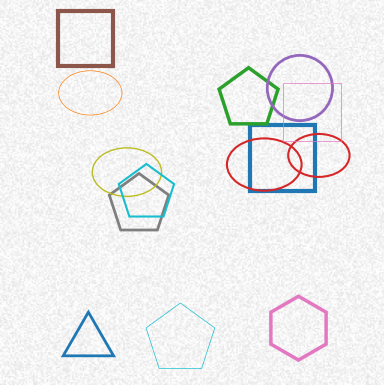[{"shape": "triangle", "thickness": 2, "radius": 0.38, "center": [0.23, 0.114]}, {"shape": "square", "thickness": 3, "radius": 0.43, "center": [0.733, 0.59]}, {"shape": "oval", "thickness": 0.5, "radius": 0.41, "center": [0.235, 0.759]}, {"shape": "pentagon", "thickness": 2.5, "radius": 0.4, "center": [0.646, 0.744]}, {"shape": "oval", "thickness": 1.5, "radius": 0.4, "center": [0.828, 0.596]}, {"shape": "oval", "thickness": 1.5, "radius": 0.48, "center": [0.686, 0.573]}, {"shape": "circle", "thickness": 2, "radius": 0.42, "center": [0.779, 0.771]}, {"shape": "square", "thickness": 3, "radius": 0.36, "center": [0.222, 0.9]}, {"shape": "square", "thickness": 0.5, "radius": 0.38, "center": [0.811, 0.71]}, {"shape": "hexagon", "thickness": 2.5, "radius": 0.41, "center": [0.775, 0.148]}, {"shape": "pentagon", "thickness": 2, "radius": 0.41, "center": [0.361, 0.468]}, {"shape": "oval", "thickness": 1, "radius": 0.45, "center": [0.33, 0.553]}, {"shape": "pentagon", "thickness": 0.5, "radius": 0.47, "center": [0.469, 0.119]}, {"shape": "pentagon", "thickness": 1.5, "radius": 0.38, "center": [0.38, 0.499]}]